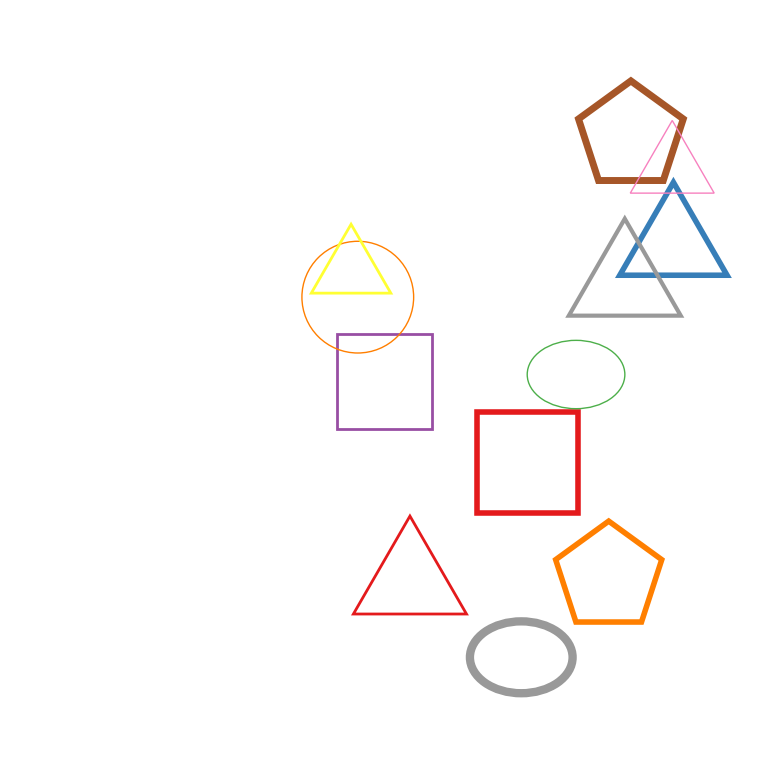[{"shape": "triangle", "thickness": 1, "radius": 0.42, "center": [0.532, 0.245]}, {"shape": "square", "thickness": 2, "radius": 0.33, "center": [0.685, 0.399]}, {"shape": "triangle", "thickness": 2, "radius": 0.4, "center": [0.875, 0.683]}, {"shape": "oval", "thickness": 0.5, "radius": 0.32, "center": [0.748, 0.514]}, {"shape": "square", "thickness": 1, "radius": 0.31, "center": [0.499, 0.504]}, {"shape": "circle", "thickness": 0.5, "radius": 0.36, "center": [0.465, 0.614]}, {"shape": "pentagon", "thickness": 2, "radius": 0.36, "center": [0.791, 0.251]}, {"shape": "triangle", "thickness": 1, "radius": 0.3, "center": [0.456, 0.649]}, {"shape": "pentagon", "thickness": 2.5, "radius": 0.36, "center": [0.819, 0.823]}, {"shape": "triangle", "thickness": 0.5, "radius": 0.31, "center": [0.873, 0.781]}, {"shape": "oval", "thickness": 3, "radius": 0.33, "center": [0.677, 0.146]}, {"shape": "triangle", "thickness": 1.5, "radius": 0.42, "center": [0.811, 0.632]}]